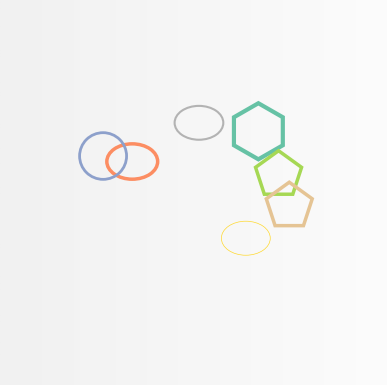[{"shape": "hexagon", "thickness": 3, "radius": 0.36, "center": [0.667, 0.659]}, {"shape": "oval", "thickness": 2.5, "radius": 0.33, "center": [0.341, 0.58]}, {"shape": "circle", "thickness": 2, "radius": 0.3, "center": [0.266, 0.595]}, {"shape": "pentagon", "thickness": 2.5, "radius": 0.31, "center": [0.719, 0.546]}, {"shape": "oval", "thickness": 0.5, "radius": 0.32, "center": [0.634, 0.381]}, {"shape": "pentagon", "thickness": 2.5, "radius": 0.31, "center": [0.746, 0.464]}, {"shape": "oval", "thickness": 1.5, "radius": 0.31, "center": [0.513, 0.681]}]